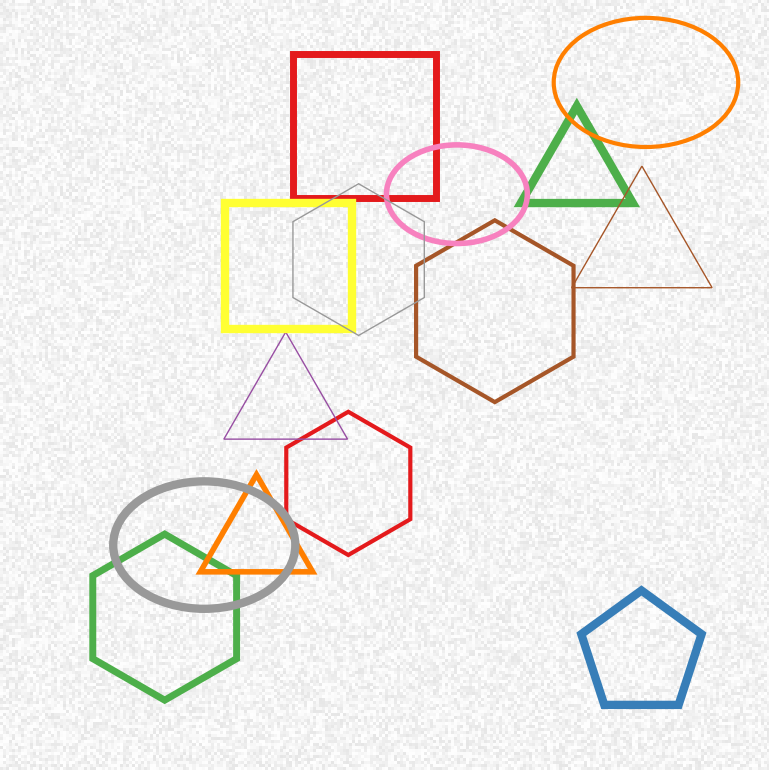[{"shape": "square", "thickness": 2.5, "radius": 0.47, "center": [0.473, 0.836]}, {"shape": "hexagon", "thickness": 1.5, "radius": 0.47, "center": [0.452, 0.372]}, {"shape": "pentagon", "thickness": 3, "radius": 0.41, "center": [0.833, 0.151]}, {"shape": "hexagon", "thickness": 2.5, "radius": 0.54, "center": [0.214, 0.199]}, {"shape": "triangle", "thickness": 3, "radius": 0.42, "center": [0.749, 0.778]}, {"shape": "triangle", "thickness": 0.5, "radius": 0.46, "center": [0.371, 0.476]}, {"shape": "triangle", "thickness": 2, "radius": 0.42, "center": [0.333, 0.299]}, {"shape": "oval", "thickness": 1.5, "radius": 0.6, "center": [0.839, 0.893]}, {"shape": "square", "thickness": 3, "radius": 0.41, "center": [0.375, 0.655]}, {"shape": "hexagon", "thickness": 1.5, "radius": 0.59, "center": [0.643, 0.596]}, {"shape": "triangle", "thickness": 0.5, "radius": 0.53, "center": [0.834, 0.679]}, {"shape": "oval", "thickness": 2, "radius": 0.46, "center": [0.593, 0.748]}, {"shape": "oval", "thickness": 3, "radius": 0.59, "center": [0.265, 0.292]}, {"shape": "hexagon", "thickness": 0.5, "radius": 0.49, "center": [0.466, 0.663]}]